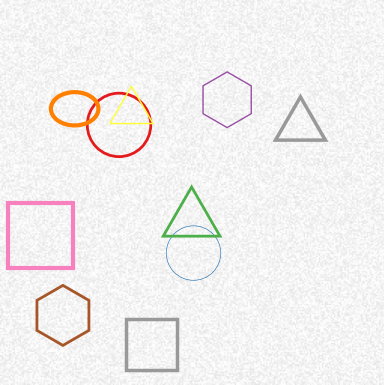[{"shape": "circle", "thickness": 2, "radius": 0.41, "center": [0.309, 0.676]}, {"shape": "circle", "thickness": 0.5, "radius": 0.35, "center": [0.503, 0.343]}, {"shape": "triangle", "thickness": 2, "radius": 0.43, "center": [0.498, 0.429]}, {"shape": "hexagon", "thickness": 1, "radius": 0.36, "center": [0.59, 0.741]}, {"shape": "oval", "thickness": 3, "radius": 0.31, "center": [0.194, 0.717]}, {"shape": "triangle", "thickness": 1, "radius": 0.32, "center": [0.341, 0.712]}, {"shape": "hexagon", "thickness": 2, "radius": 0.39, "center": [0.163, 0.181]}, {"shape": "square", "thickness": 3, "radius": 0.42, "center": [0.105, 0.389]}, {"shape": "triangle", "thickness": 2.5, "radius": 0.37, "center": [0.78, 0.673]}, {"shape": "square", "thickness": 2.5, "radius": 0.33, "center": [0.394, 0.105]}]